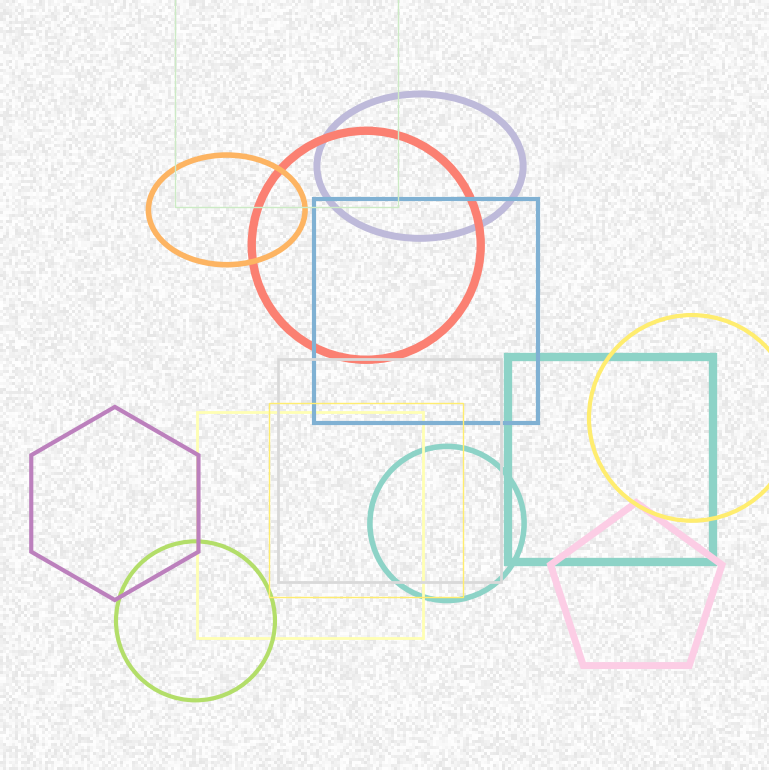[{"shape": "square", "thickness": 3, "radius": 0.66, "center": [0.793, 0.403]}, {"shape": "circle", "thickness": 2, "radius": 0.5, "center": [0.581, 0.32]}, {"shape": "square", "thickness": 1, "radius": 0.73, "center": [0.402, 0.319]}, {"shape": "oval", "thickness": 2.5, "radius": 0.67, "center": [0.545, 0.784]}, {"shape": "circle", "thickness": 3, "radius": 0.74, "center": [0.476, 0.681]}, {"shape": "square", "thickness": 1.5, "radius": 0.73, "center": [0.553, 0.597]}, {"shape": "oval", "thickness": 2, "radius": 0.51, "center": [0.294, 0.727]}, {"shape": "circle", "thickness": 1.5, "radius": 0.52, "center": [0.254, 0.194]}, {"shape": "pentagon", "thickness": 2.5, "radius": 0.59, "center": [0.826, 0.23]}, {"shape": "square", "thickness": 1, "radius": 0.72, "center": [0.506, 0.389]}, {"shape": "hexagon", "thickness": 1.5, "radius": 0.63, "center": [0.149, 0.346]}, {"shape": "square", "thickness": 0.5, "radius": 0.72, "center": [0.372, 0.875]}, {"shape": "square", "thickness": 0.5, "radius": 0.63, "center": [0.475, 0.351]}, {"shape": "circle", "thickness": 1.5, "radius": 0.67, "center": [0.898, 0.457]}]